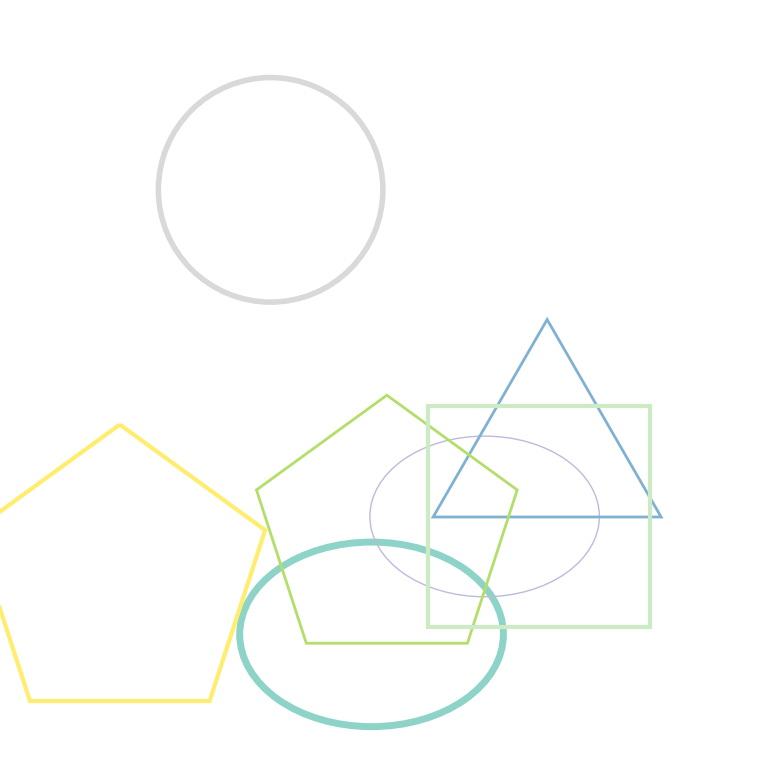[{"shape": "oval", "thickness": 2.5, "radius": 0.86, "center": [0.483, 0.176]}, {"shape": "oval", "thickness": 0.5, "radius": 0.75, "center": [0.629, 0.329]}, {"shape": "triangle", "thickness": 1, "radius": 0.85, "center": [0.711, 0.414]}, {"shape": "pentagon", "thickness": 1, "radius": 0.89, "center": [0.502, 0.309]}, {"shape": "circle", "thickness": 2, "radius": 0.73, "center": [0.351, 0.753]}, {"shape": "square", "thickness": 1.5, "radius": 0.72, "center": [0.7, 0.329]}, {"shape": "pentagon", "thickness": 1.5, "radius": 0.99, "center": [0.156, 0.25]}]